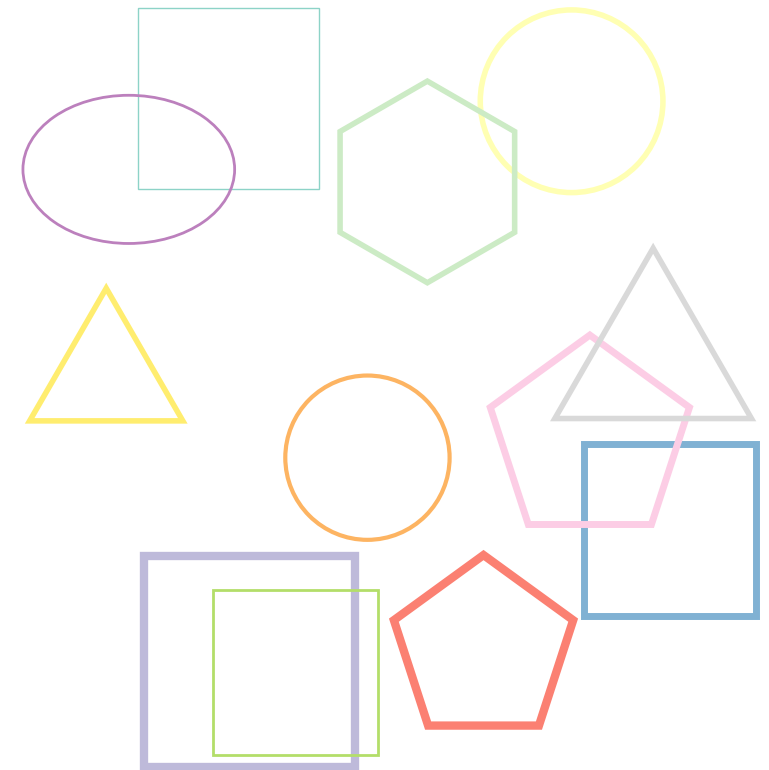[{"shape": "square", "thickness": 0.5, "radius": 0.59, "center": [0.296, 0.872]}, {"shape": "circle", "thickness": 2, "radius": 0.59, "center": [0.742, 0.868]}, {"shape": "square", "thickness": 3, "radius": 0.69, "center": [0.325, 0.141]}, {"shape": "pentagon", "thickness": 3, "radius": 0.61, "center": [0.628, 0.157]}, {"shape": "square", "thickness": 2.5, "radius": 0.56, "center": [0.87, 0.312]}, {"shape": "circle", "thickness": 1.5, "radius": 0.53, "center": [0.477, 0.406]}, {"shape": "square", "thickness": 1, "radius": 0.54, "center": [0.384, 0.127]}, {"shape": "pentagon", "thickness": 2.5, "radius": 0.68, "center": [0.766, 0.429]}, {"shape": "triangle", "thickness": 2, "radius": 0.74, "center": [0.848, 0.53]}, {"shape": "oval", "thickness": 1, "radius": 0.69, "center": [0.167, 0.78]}, {"shape": "hexagon", "thickness": 2, "radius": 0.65, "center": [0.555, 0.764]}, {"shape": "triangle", "thickness": 2, "radius": 0.57, "center": [0.138, 0.511]}]